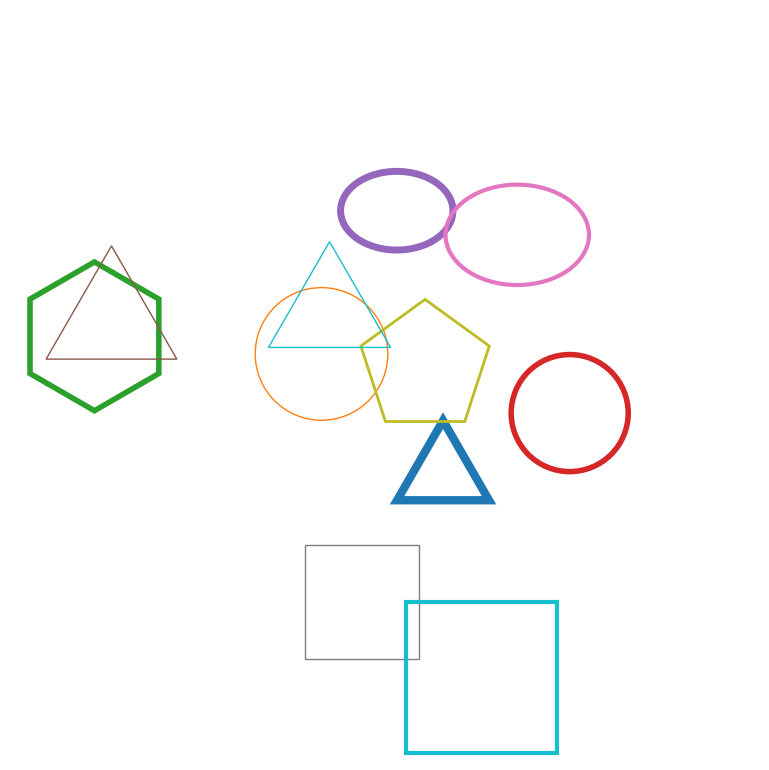[{"shape": "triangle", "thickness": 3, "radius": 0.34, "center": [0.575, 0.385]}, {"shape": "circle", "thickness": 0.5, "radius": 0.43, "center": [0.418, 0.54]}, {"shape": "hexagon", "thickness": 2, "radius": 0.48, "center": [0.123, 0.563]}, {"shape": "circle", "thickness": 2, "radius": 0.38, "center": [0.74, 0.464]}, {"shape": "oval", "thickness": 2.5, "radius": 0.36, "center": [0.515, 0.726]}, {"shape": "triangle", "thickness": 0.5, "radius": 0.49, "center": [0.145, 0.583]}, {"shape": "oval", "thickness": 1.5, "radius": 0.47, "center": [0.672, 0.695]}, {"shape": "square", "thickness": 0.5, "radius": 0.37, "center": [0.47, 0.218]}, {"shape": "pentagon", "thickness": 1, "radius": 0.44, "center": [0.552, 0.524]}, {"shape": "triangle", "thickness": 0.5, "radius": 0.46, "center": [0.428, 0.595]}, {"shape": "square", "thickness": 1.5, "radius": 0.49, "center": [0.625, 0.12]}]